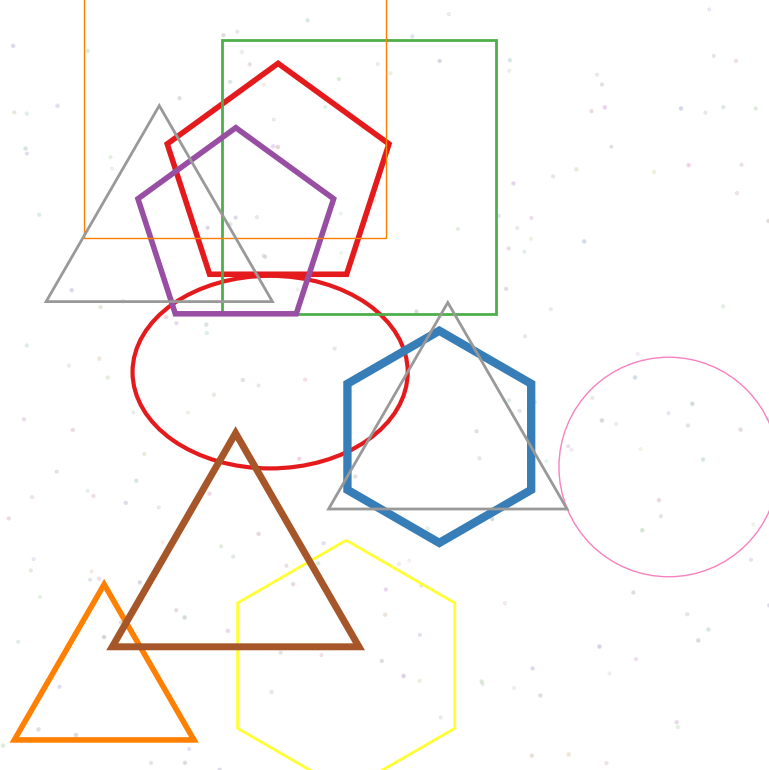[{"shape": "oval", "thickness": 1.5, "radius": 0.89, "center": [0.351, 0.517]}, {"shape": "pentagon", "thickness": 2, "radius": 0.76, "center": [0.361, 0.766]}, {"shape": "hexagon", "thickness": 3, "radius": 0.69, "center": [0.571, 0.433]}, {"shape": "square", "thickness": 1, "radius": 0.89, "center": [0.466, 0.77]}, {"shape": "pentagon", "thickness": 2, "radius": 0.67, "center": [0.306, 0.701]}, {"shape": "square", "thickness": 0.5, "radius": 0.98, "center": [0.305, 0.887]}, {"shape": "triangle", "thickness": 2, "radius": 0.67, "center": [0.135, 0.106]}, {"shape": "hexagon", "thickness": 1, "radius": 0.81, "center": [0.45, 0.136]}, {"shape": "triangle", "thickness": 2.5, "radius": 0.92, "center": [0.306, 0.252]}, {"shape": "circle", "thickness": 0.5, "radius": 0.71, "center": [0.868, 0.394]}, {"shape": "triangle", "thickness": 1, "radius": 0.85, "center": [0.207, 0.693]}, {"shape": "triangle", "thickness": 1, "radius": 0.89, "center": [0.582, 0.428]}]